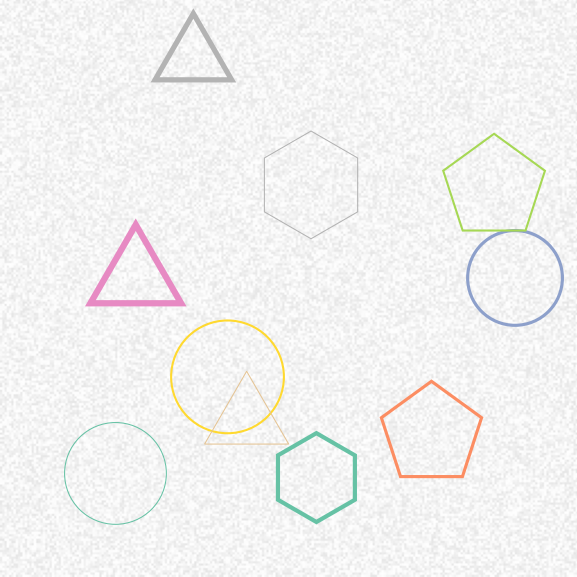[{"shape": "hexagon", "thickness": 2, "radius": 0.38, "center": [0.548, 0.172]}, {"shape": "circle", "thickness": 0.5, "radius": 0.44, "center": [0.2, 0.179]}, {"shape": "pentagon", "thickness": 1.5, "radius": 0.46, "center": [0.747, 0.248]}, {"shape": "circle", "thickness": 1.5, "radius": 0.41, "center": [0.892, 0.518]}, {"shape": "triangle", "thickness": 3, "radius": 0.45, "center": [0.235, 0.519]}, {"shape": "pentagon", "thickness": 1, "radius": 0.46, "center": [0.856, 0.675]}, {"shape": "circle", "thickness": 1, "radius": 0.49, "center": [0.394, 0.347]}, {"shape": "triangle", "thickness": 0.5, "radius": 0.42, "center": [0.427, 0.272]}, {"shape": "hexagon", "thickness": 0.5, "radius": 0.47, "center": [0.539, 0.679]}, {"shape": "triangle", "thickness": 2.5, "radius": 0.38, "center": [0.335, 0.899]}]